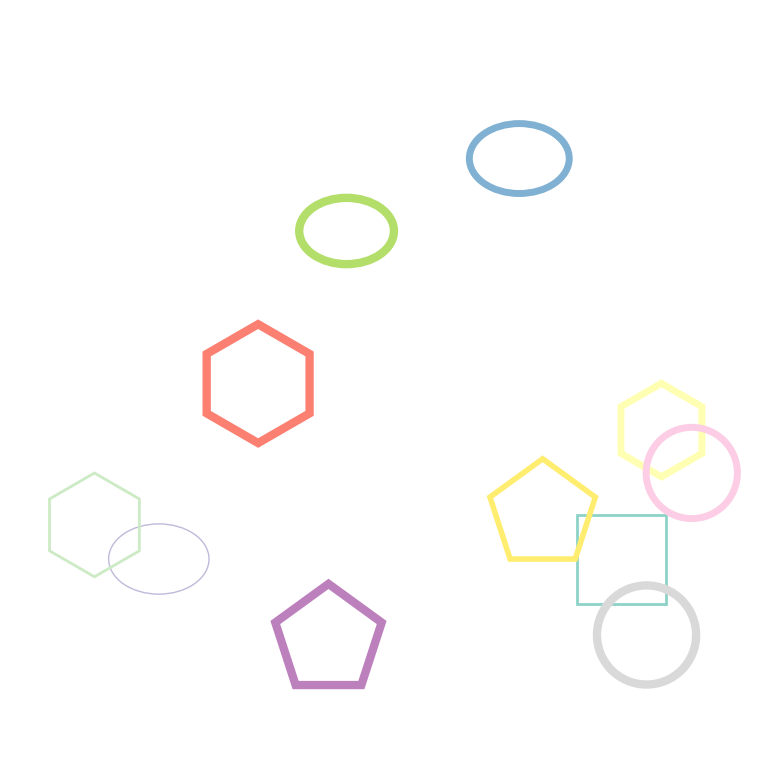[{"shape": "square", "thickness": 1, "radius": 0.29, "center": [0.808, 0.274]}, {"shape": "hexagon", "thickness": 2.5, "radius": 0.3, "center": [0.859, 0.441]}, {"shape": "oval", "thickness": 0.5, "radius": 0.33, "center": [0.206, 0.274]}, {"shape": "hexagon", "thickness": 3, "radius": 0.39, "center": [0.335, 0.502]}, {"shape": "oval", "thickness": 2.5, "radius": 0.32, "center": [0.674, 0.794]}, {"shape": "oval", "thickness": 3, "radius": 0.31, "center": [0.45, 0.7]}, {"shape": "circle", "thickness": 2.5, "radius": 0.3, "center": [0.898, 0.386]}, {"shape": "circle", "thickness": 3, "radius": 0.32, "center": [0.84, 0.175]}, {"shape": "pentagon", "thickness": 3, "radius": 0.36, "center": [0.427, 0.169]}, {"shape": "hexagon", "thickness": 1, "radius": 0.34, "center": [0.123, 0.318]}, {"shape": "pentagon", "thickness": 2, "radius": 0.36, "center": [0.705, 0.332]}]